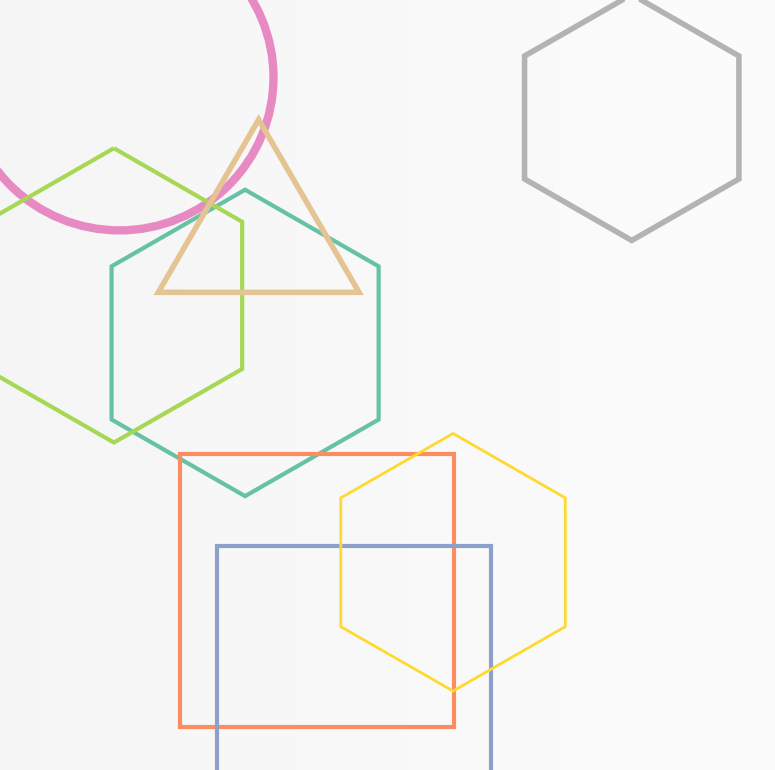[{"shape": "hexagon", "thickness": 1.5, "radius": 0.99, "center": [0.316, 0.555]}, {"shape": "square", "thickness": 1.5, "radius": 0.89, "center": [0.409, 0.233]}, {"shape": "square", "thickness": 1.5, "radius": 0.88, "center": [0.457, 0.114]}, {"shape": "circle", "thickness": 3, "radius": 0.99, "center": [0.154, 0.9]}, {"shape": "hexagon", "thickness": 1.5, "radius": 0.96, "center": [0.147, 0.616]}, {"shape": "hexagon", "thickness": 1, "radius": 0.84, "center": [0.585, 0.27]}, {"shape": "triangle", "thickness": 2, "radius": 0.75, "center": [0.334, 0.695]}, {"shape": "hexagon", "thickness": 2, "radius": 0.8, "center": [0.815, 0.847]}]